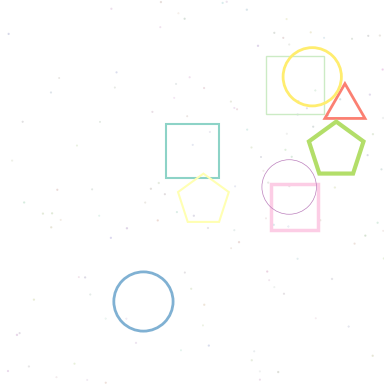[{"shape": "square", "thickness": 1.5, "radius": 0.35, "center": [0.5, 0.609]}, {"shape": "pentagon", "thickness": 1.5, "radius": 0.35, "center": [0.528, 0.48]}, {"shape": "triangle", "thickness": 2, "radius": 0.3, "center": [0.896, 0.723]}, {"shape": "circle", "thickness": 2, "radius": 0.38, "center": [0.373, 0.217]}, {"shape": "pentagon", "thickness": 3, "radius": 0.37, "center": [0.873, 0.61]}, {"shape": "square", "thickness": 2.5, "radius": 0.3, "center": [0.764, 0.462]}, {"shape": "circle", "thickness": 0.5, "radius": 0.35, "center": [0.751, 0.514]}, {"shape": "square", "thickness": 1, "radius": 0.37, "center": [0.766, 0.779]}, {"shape": "circle", "thickness": 2, "radius": 0.38, "center": [0.811, 0.801]}]